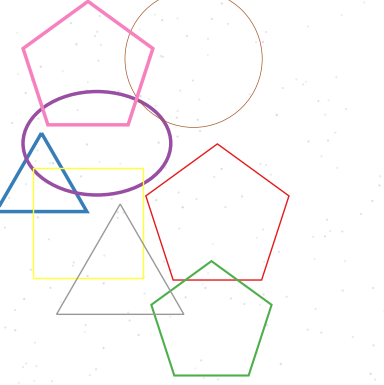[{"shape": "pentagon", "thickness": 1, "radius": 0.98, "center": [0.565, 0.431]}, {"shape": "triangle", "thickness": 2.5, "radius": 0.68, "center": [0.108, 0.518]}, {"shape": "pentagon", "thickness": 1.5, "radius": 0.82, "center": [0.549, 0.158]}, {"shape": "oval", "thickness": 2.5, "radius": 0.96, "center": [0.252, 0.628]}, {"shape": "square", "thickness": 1, "radius": 0.71, "center": [0.228, 0.42]}, {"shape": "circle", "thickness": 0.5, "radius": 0.89, "center": [0.503, 0.847]}, {"shape": "pentagon", "thickness": 2.5, "radius": 0.89, "center": [0.229, 0.819]}, {"shape": "triangle", "thickness": 1, "radius": 0.95, "center": [0.312, 0.279]}]